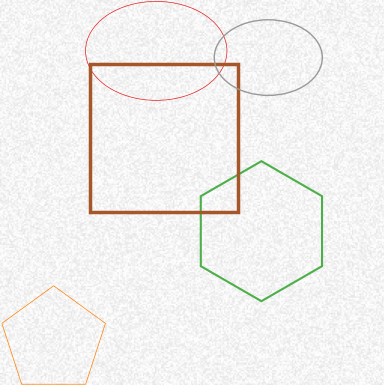[{"shape": "oval", "thickness": 0.5, "radius": 0.92, "center": [0.406, 0.868]}, {"shape": "hexagon", "thickness": 1.5, "radius": 0.91, "center": [0.679, 0.4]}, {"shape": "pentagon", "thickness": 0.5, "radius": 0.71, "center": [0.139, 0.116]}, {"shape": "square", "thickness": 2.5, "radius": 0.96, "center": [0.426, 0.642]}, {"shape": "oval", "thickness": 1, "radius": 0.7, "center": [0.697, 0.85]}]